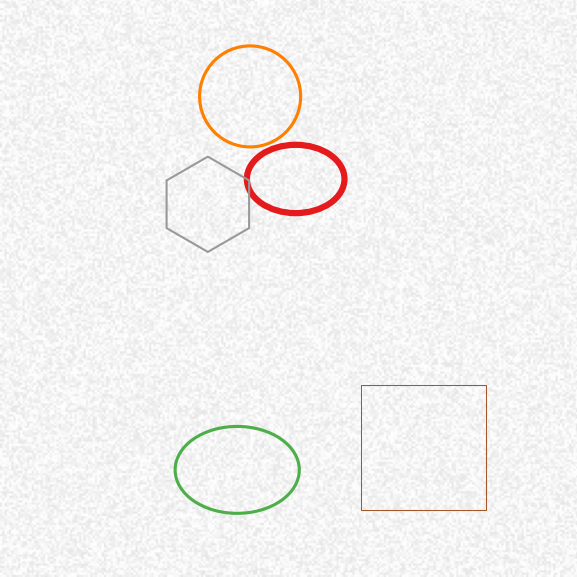[{"shape": "oval", "thickness": 3, "radius": 0.42, "center": [0.512, 0.689]}, {"shape": "oval", "thickness": 1.5, "radius": 0.54, "center": [0.411, 0.185]}, {"shape": "circle", "thickness": 1.5, "radius": 0.44, "center": [0.433, 0.832]}, {"shape": "square", "thickness": 0.5, "radius": 0.54, "center": [0.734, 0.224]}, {"shape": "hexagon", "thickness": 1, "radius": 0.41, "center": [0.36, 0.645]}]